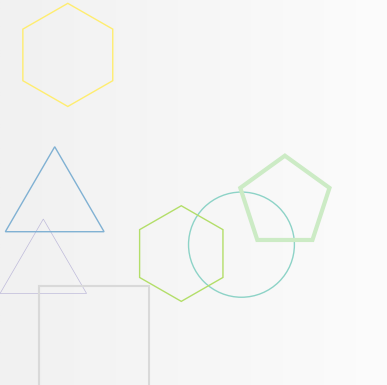[{"shape": "circle", "thickness": 1, "radius": 0.68, "center": [0.623, 0.365]}, {"shape": "triangle", "thickness": 0.5, "radius": 0.64, "center": [0.112, 0.302]}, {"shape": "triangle", "thickness": 1, "radius": 0.74, "center": [0.141, 0.472]}, {"shape": "hexagon", "thickness": 1, "radius": 0.62, "center": [0.468, 0.341]}, {"shape": "square", "thickness": 1.5, "radius": 0.71, "center": [0.243, 0.115]}, {"shape": "pentagon", "thickness": 3, "radius": 0.61, "center": [0.735, 0.475]}, {"shape": "hexagon", "thickness": 1, "radius": 0.67, "center": [0.175, 0.857]}]